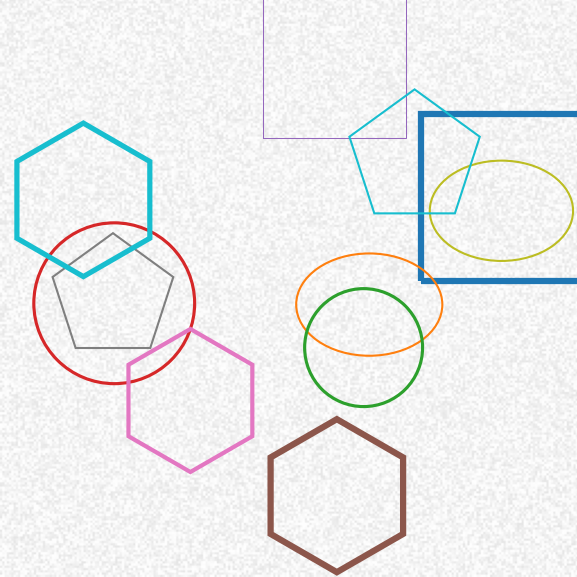[{"shape": "square", "thickness": 3, "radius": 0.72, "center": [0.872, 0.657]}, {"shape": "oval", "thickness": 1, "radius": 0.63, "center": [0.639, 0.472]}, {"shape": "circle", "thickness": 1.5, "radius": 0.51, "center": [0.63, 0.397]}, {"shape": "circle", "thickness": 1.5, "radius": 0.7, "center": [0.198, 0.474]}, {"shape": "square", "thickness": 0.5, "radius": 0.62, "center": [0.58, 0.884]}, {"shape": "hexagon", "thickness": 3, "radius": 0.66, "center": [0.583, 0.141]}, {"shape": "hexagon", "thickness": 2, "radius": 0.62, "center": [0.33, 0.306]}, {"shape": "pentagon", "thickness": 1, "radius": 0.55, "center": [0.196, 0.485]}, {"shape": "oval", "thickness": 1, "radius": 0.62, "center": [0.868, 0.634]}, {"shape": "hexagon", "thickness": 2.5, "radius": 0.66, "center": [0.144, 0.653]}, {"shape": "pentagon", "thickness": 1, "radius": 0.59, "center": [0.718, 0.726]}]